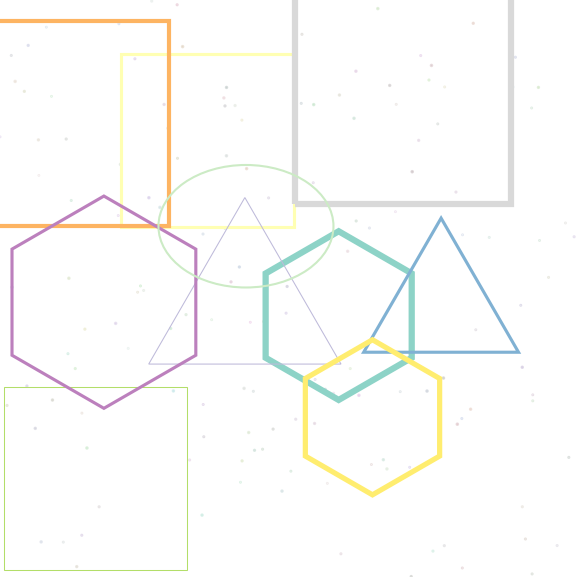[{"shape": "hexagon", "thickness": 3, "radius": 0.73, "center": [0.586, 0.453]}, {"shape": "square", "thickness": 1.5, "radius": 0.75, "center": [0.36, 0.755]}, {"shape": "triangle", "thickness": 0.5, "radius": 0.96, "center": [0.424, 0.465]}, {"shape": "triangle", "thickness": 1.5, "radius": 0.77, "center": [0.764, 0.467]}, {"shape": "square", "thickness": 2, "radius": 0.89, "center": [0.115, 0.786]}, {"shape": "square", "thickness": 0.5, "radius": 0.79, "center": [0.165, 0.17]}, {"shape": "square", "thickness": 3, "radius": 0.94, "center": [0.698, 0.833]}, {"shape": "hexagon", "thickness": 1.5, "radius": 0.92, "center": [0.18, 0.476]}, {"shape": "oval", "thickness": 1, "radius": 0.76, "center": [0.426, 0.607]}, {"shape": "hexagon", "thickness": 2.5, "radius": 0.67, "center": [0.645, 0.277]}]